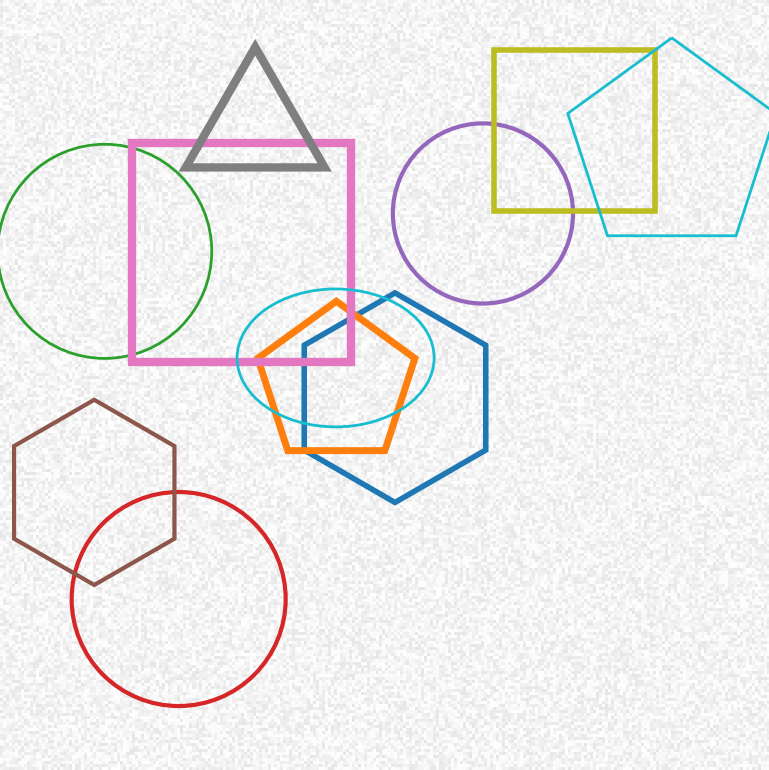[{"shape": "hexagon", "thickness": 2, "radius": 0.68, "center": [0.513, 0.484]}, {"shape": "pentagon", "thickness": 2.5, "radius": 0.54, "center": [0.437, 0.502]}, {"shape": "circle", "thickness": 1, "radius": 0.7, "center": [0.136, 0.674]}, {"shape": "circle", "thickness": 1.5, "radius": 0.69, "center": [0.232, 0.222]}, {"shape": "circle", "thickness": 1.5, "radius": 0.58, "center": [0.627, 0.723]}, {"shape": "hexagon", "thickness": 1.5, "radius": 0.6, "center": [0.122, 0.361]}, {"shape": "square", "thickness": 3, "radius": 0.71, "center": [0.314, 0.672]}, {"shape": "triangle", "thickness": 3, "radius": 0.52, "center": [0.331, 0.835]}, {"shape": "square", "thickness": 2, "radius": 0.52, "center": [0.747, 0.83]}, {"shape": "oval", "thickness": 1, "radius": 0.64, "center": [0.436, 0.535]}, {"shape": "pentagon", "thickness": 1, "radius": 0.71, "center": [0.872, 0.809]}]